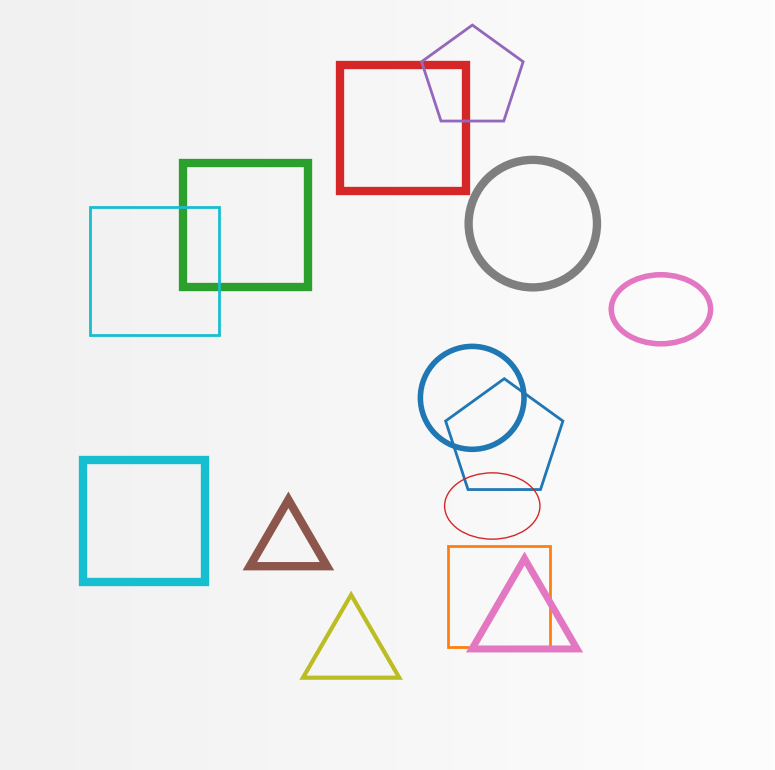[{"shape": "pentagon", "thickness": 1, "radius": 0.4, "center": [0.651, 0.429]}, {"shape": "circle", "thickness": 2, "radius": 0.33, "center": [0.609, 0.483]}, {"shape": "square", "thickness": 1, "radius": 0.33, "center": [0.644, 0.225]}, {"shape": "square", "thickness": 3, "radius": 0.4, "center": [0.317, 0.708]}, {"shape": "oval", "thickness": 0.5, "radius": 0.31, "center": [0.635, 0.343]}, {"shape": "square", "thickness": 3, "radius": 0.41, "center": [0.52, 0.834]}, {"shape": "pentagon", "thickness": 1, "radius": 0.34, "center": [0.61, 0.899]}, {"shape": "triangle", "thickness": 3, "radius": 0.29, "center": [0.372, 0.293]}, {"shape": "oval", "thickness": 2, "radius": 0.32, "center": [0.853, 0.598]}, {"shape": "triangle", "thickness": 2.5, "radius": 0.39, "center": [0.677, 0.196]}, {"shape": "circle", "thickness": 3, "radius": 0.41, "center": [0.687, 0.71]}, {"shape": "triangle", "thickness": 1.5, "radius": 0.36, "center": [0.453, 0.156]}, {"shape": "square", "thickness": 3, "radius": 0.39, "center": [0.186, 0.323]}, {"shape": "square", "thickness": 1, "radius": 0.42, "center": [0.199, 0.648]}]